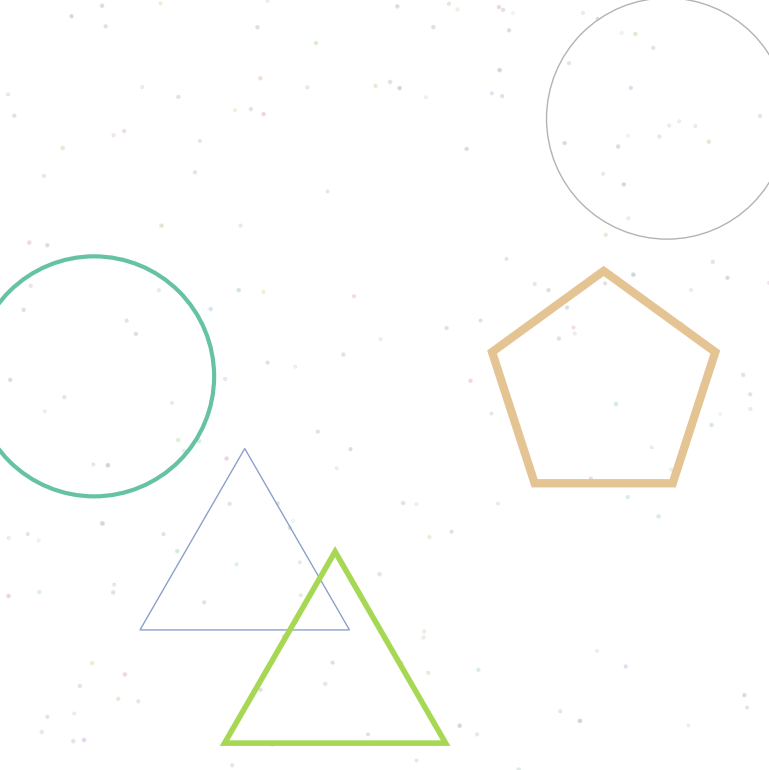[{"shape": "circle", "thickness": 1.5, "radius": 0.78, "center": [0.122, 0.511]}, {"shape": "triangle", "thickness": 0.5, "radius": 0.79, "center": [0.318, 0.26]}, {"shape": "triangle", "thickness": 2, "radius": 0.83, "center": [0.435, 0.118]}, {"shape": "pentagon", "thickness": 3, "radius": 0.76, "center": [0.784, 0.496]}, {"shape": "circle", "thickness": 0.5, "radius": 0.78, "center": [0.866, 0.846]}]